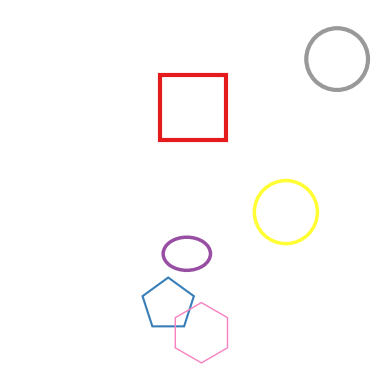[{"shape": "square", "thickness": 3, "radius": 0.42, "center": [0.501, 0.72]}, {"shape": "pentagon", "thickness": 1.5, "radius": 0.35, "center": [0.437, 0.209]}, {"shape": "oval", "thickness": 2.5, "radius": 0.31, "center": [0.485, 0.341]}, {"shape": "circle", "thickness": 2.5, "radius": 0.41, "center": [0.743, 0.449]}, {"shape": "hexagon", "thickness": 1, "radius": 0.39, "center": [0.523, 0.136]}, {"shape": "circle", "thickness": 3, "radius": 0.4, "center": [0.876, 0.847]}]